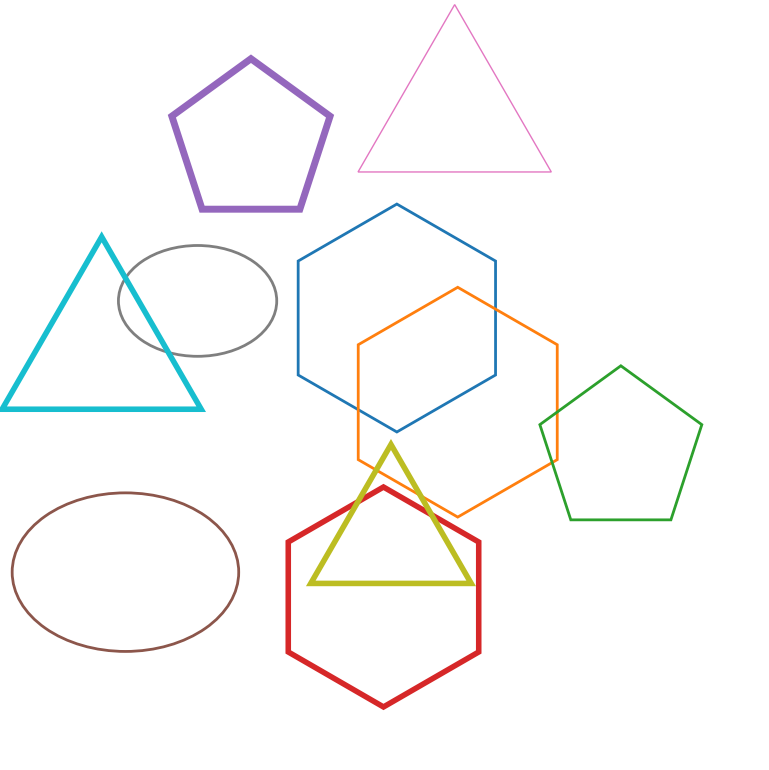[{"shape": "hexagon", "thickness": 1, "radius": 0.74, "center": [0.515, 0.587]}, {"shape": "hexagon", "thickness": 1, "radius": 0.75, "center": [0.594, 0.478]}, {"shape": "pentagon", "thickness": 1, "radius": 0.55, "center": [0.806, 0.414]}, {"shape": "hexagon", "thickness": 2, "radius": 0.71, "center": [0.498, 0.225]}, {"shape": "pentagon", "thickness": 2.5, "radius": 0.54, "center": [0.326, 0.816]}, {"shape": "oval", "thickness": 1, "radius": 0.74, "center": [0.163, 0.257]}, {"shape": "triangle", "thickness": 0.5, "radius": 0.72, "center": [0.59, 0.849]}, {"shape": "oval", "thickness": 1, "radius": 0.51, "center": [0.257, 0.609]}, {"shape": "triangle", "thickness": 2, "radius": 0.6, "center": [0.508, 0.302]}, {"shape": "triangle", "thickness": 2, "radius": 0.75, "center": [0.132, 0.543]}]